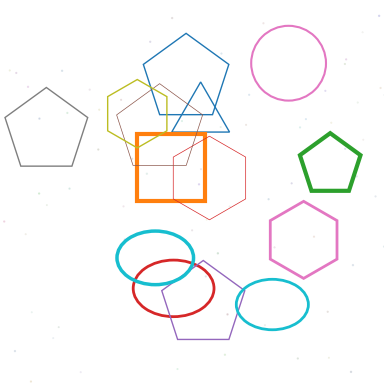[{"shape": "triangle", "thickness": 1, "radius": 0.43, "center": [0.521, 0.7]}, {"shape": "pentagon", "thickness": 1, "radius": 0.58, "center": [0.483, 0.797]}, {"shape": "square", "thickness": 3, "radius": 0.44, "center": [0.444, 0.566]}, {"shape": "pentagon", "thickness": 3, "radius": 0.41, "center": [0.858, 0.571]}, {"shape": "hexagon", "thickness": 0.5, "radius": 0.54, "center": [0.544, 0.538]}, {"shape": "oval", "thickness": 2, "radius": 0.52, "center": [0.451, 0.251]}, {"shape": "pentagon", "thickness": 1, "radius": 0.57, "center": [0.528, 0.21]}, {"shape": "pentagon", "thickness": 0.5, "radius": 0.59, "center": [0.415, 0.665]}, {"shape": "hexagon", "thickness": 2, "radius": 0.5, "center": [0.789, 0.377]}, {"shape": "circle", "thickness": 1.5, "radius": 0.49, "center": [0.75, 0.836]}, {"shape": "pentagon", "thickness": 1, "radius": 0.56, "center": [0.12, 0.66]}, {"shape": "hexagon", "thickness": 1, "radius": 0.44, "center": [0.357, 0.705]}, {"shape": "oval", "thickness": 2.5, "radius": 0.5, "center": [0.403, 0.33]}, {"shape": "oval", "thickness": 2, "radius": 0.47, "center": [0.707, 0.209]}]